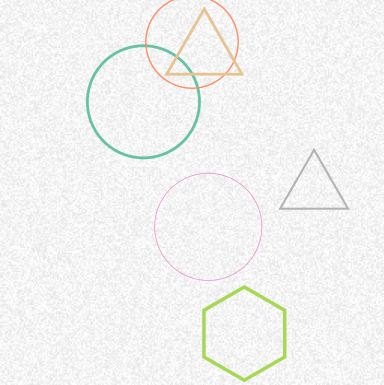[{"shape": "circle", "thickness": 2, "radius": 0.73, "center": [0.373, 0.736]}, {"shape": "circle", "thickness": 1, "radius": 0.6, "center": [0.499, 0.891]}, {"shape": "circle", "thickness": 0.5, "radius": 0.7, "center": [0.541, 0.411]}, {"shape": "hexagon", "thickness": 2.5, "radius": 0.61, "center": [0.635, 0.133]}, {"shape": "triangle", "thickness": 2, "radius": 0.56, "center": [0.531, 0.864]}, {"shape": "triangle", "thickness": 1.5, "radius": 0.51, "center": [0.816, 0.509]}]